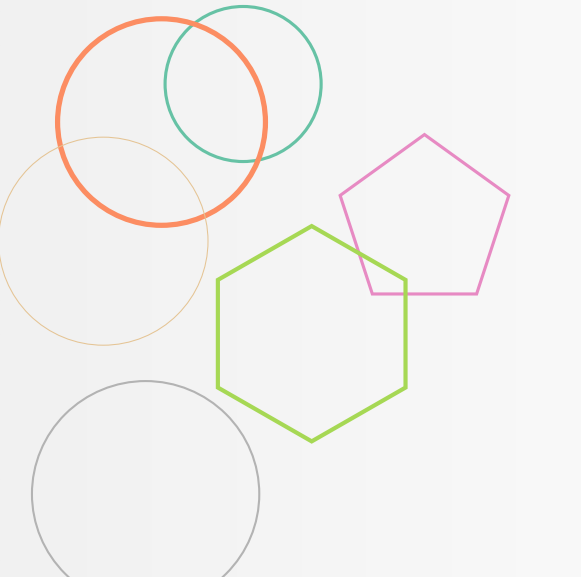[{"shape": "circle", "thickness": 1.5, "radius": 0.67, "center": [0.418, 0.854]}, {"shape": "circle", "thickness": 2.5, "radius": 0.89, "center": [0.278, 0.788]}, {"shape": "pentagon", "thickness": 1.5, "radius": 0.76, "center": [0.73, 0.614]}, {"shape": "hexagon", "thickness": 2, "radius": 0.93, "center": [0.536, 0.421]}, {"shape": "circle", "thickness": 0.5, "radius": 0.9, "center": [0.178, 0.582]}, {"shape": "circle", "thickness": 1, "radius": 0.98, "center": [0.251, 0.144]}]